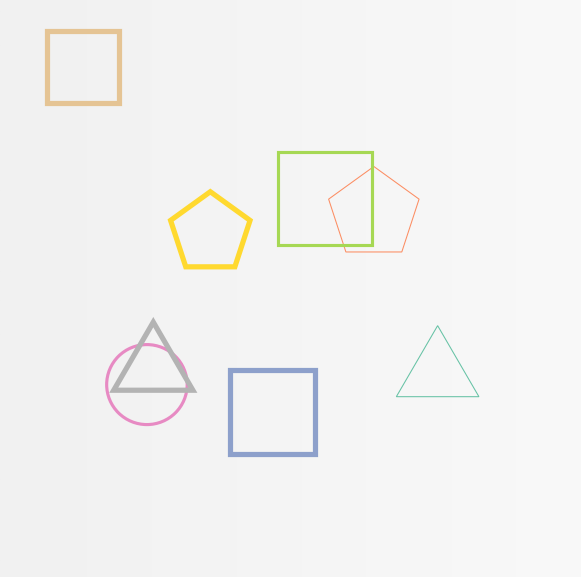[{"shape": "triangle", "thickness": 0.5, "radius": 0.41, "center": [0.753, 0.353]}, {"shape": "pentagon", "thickness": 0.5, "radius": 0.41, "center": [0.643, 0.629]}, {"shape": "square", "thickness": 2.5, "radius": 0.36, "center": [0.468, 0.286]}, {"shape": "circle", "thickness": 1.5, "radius": 0.35, "center": [0.253, 0.333]}, {"shape": "square", "thickness": 1.5, "radius": 0.4, "center": [0.559, 0.656]}, {"shape": "pentagon", "thickness": 2.5, "radius": 0.36, "center": [0.362, 0.595]}, {"shape": "square", "thickness": 2.5, "radius": 0.31, "center": [0.143, 0.883]}, {"shape": "triangle", "thickness": 2.5, "radius": 0.39, "center": [0.264, 0.363]}]